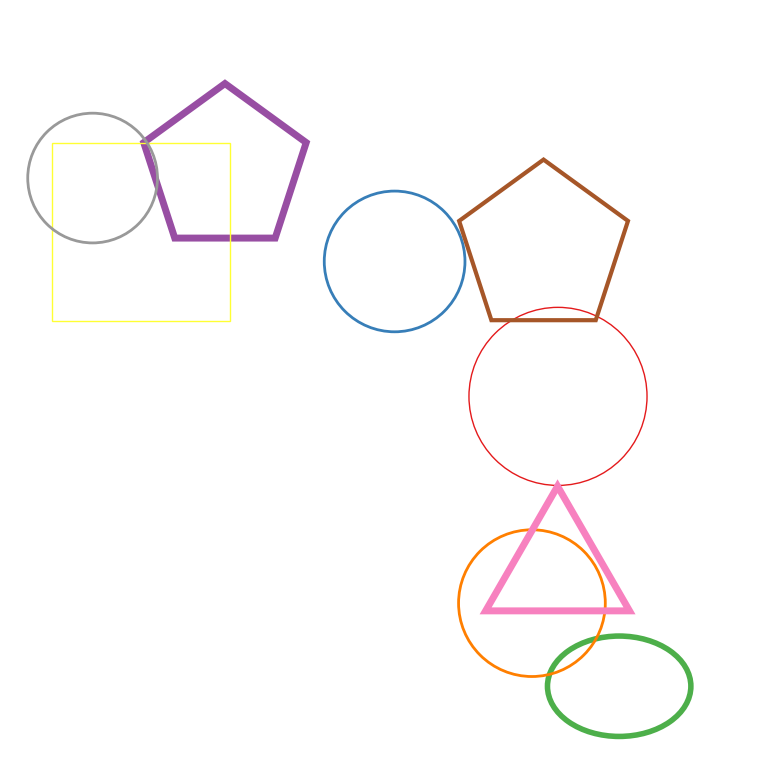[{"shape": "circle", "thickness": 0.5, "radius": 0.58, "center": [0.725, 0.485]}, {"shape": "circle", "thickness": 1, "radius": 0.46, "center": [0.512, 0.66]}, {"shape": "oval", "thickness": 2, "radius": 0.47, "center": [0.804, 0.109]}, {"shape": "pentagon", "thickness": 2.5, "radius": 0.55, "center": [0.292, 0.781]}, {"shape": "circle", "thickness": 1, "radius": 0.48, "center": [0.691, 0.217]}, {"shape": "square", "thickness": 0.5, "radius": 0.58, "center": [0.183, 0.699]}, {"shape": "pentagon", "thickness": 1.5, "radius": 0.58, "center": [0.706, 0.677]}, {"shape": "triangle", "thickness": 2.5, "radius": 0.54, "center": [0.724, 0.261]}, {"shape": "circle", "thickness": 1, "radius": 0.42, "center": [0.12, 0.769]}]